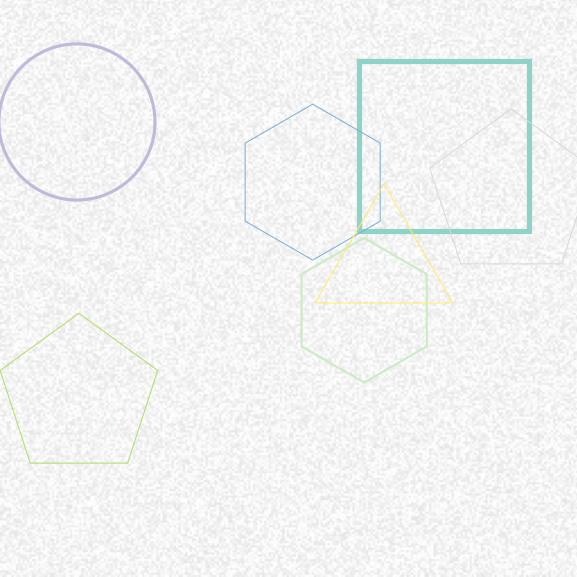[{"shape": "square", "thickness": 2.5, "radius": 0.74, "center": [0.768, 0.746]}, {"shape": "circle", "thickness": 1.5, "radius": 0.68, "center": [0.133, 0.788]}, {"shape": "hexagon", "thickness": 0.5, "radius": 0.68, "center": [0.541, 0.684]}, {"shape": "pentagon", "thickness": 0.5, "radius": 0.72, "center": [0.137, 0.313]}, {"shape": "pentagon", "thickness": 0.5, "radius": 0.74, "center": [0.885, 0.662]}, {"shape": "hexagon", "thickness": 1, "radius": 0.63, "center": [0.631, 0.462]}, {"shape": "triangle", "thickness": 0.5, "radius": 0.69, "center": [0.665, 0.543]}]